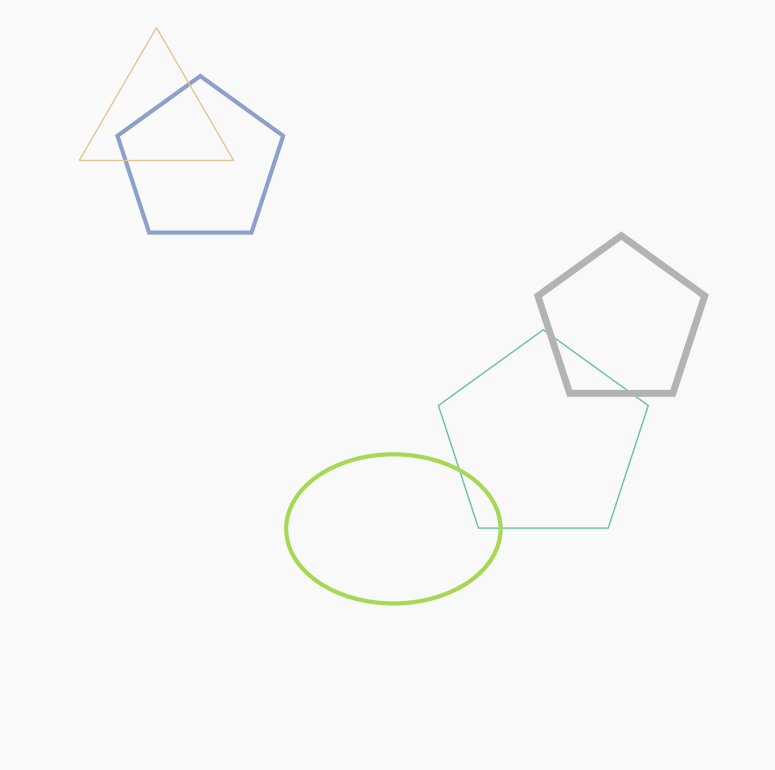[{"shape": "pentagon", "thickness": 0.5, "radius": 0.71, "center": [0.701, 0.429]}, {"shape": "pentagon", "thickness": 1.5, "radius": 0.56, "center": [0.258, 0.789]}, {"shape": "oval", "thickness": 1.5, "radius": 0.69, "center": [0.508, 0.313]}, {"shape": "triangle", "thickness": 0.5, "radius": 0.58, "center": [0.202, 0.849]}, {"shape": "pentagon", "thickness": 2.5, "radius": 0.57, "center": [0.802, 0.581]}]